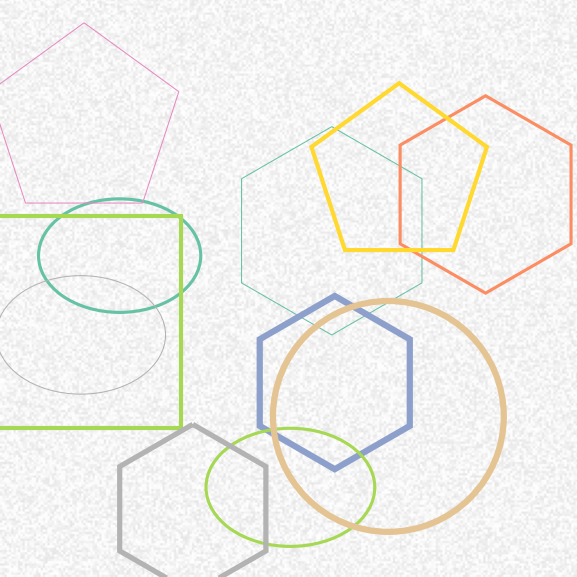[{"shape": "oval", "thickness": 1.5, "radius": 0.7, "center": [0.207, 0.557]}, {"shape": "hexagon", "thickness": 0.5, "radius": 0.9, "center": [0.574, 0.599]}, {"shape": "hexagon", "thickness": 1.5, "radius": 0.85, "center": [0.841, 0.662]}, {"shape": "hexagon", "thickness": 3, "radius": 0.75, "center": [0.58, 0.337]}, {"shape": "pentagon", "thickness": 0.5, "radius": 0.86, "center": [0.146, 0.787]}, {"shape": "oval", "thickness": 1.5, "radius": 0.73, "center": [0.503, 0.155]}, {"shape": "square", "thickness": 2, "radius": 0.92, "center": [0.13, 0.441]}, {"shape": "pentagon", "thickness": 2, "radius": 0.8, "center": [0.691, 0.695]}, {"shape": "circle", "thickness": 3, "radius": 1.0, "center": [0.673, 0.278]}, {"shape": "hexagon", "thickness": 2.5, "radius": 0.73, "center": [0.334, 0.118]}, {"shape": "oval", "thickness": 0.5, "radius": 0.73, "center": [0.14, 0.419]}]